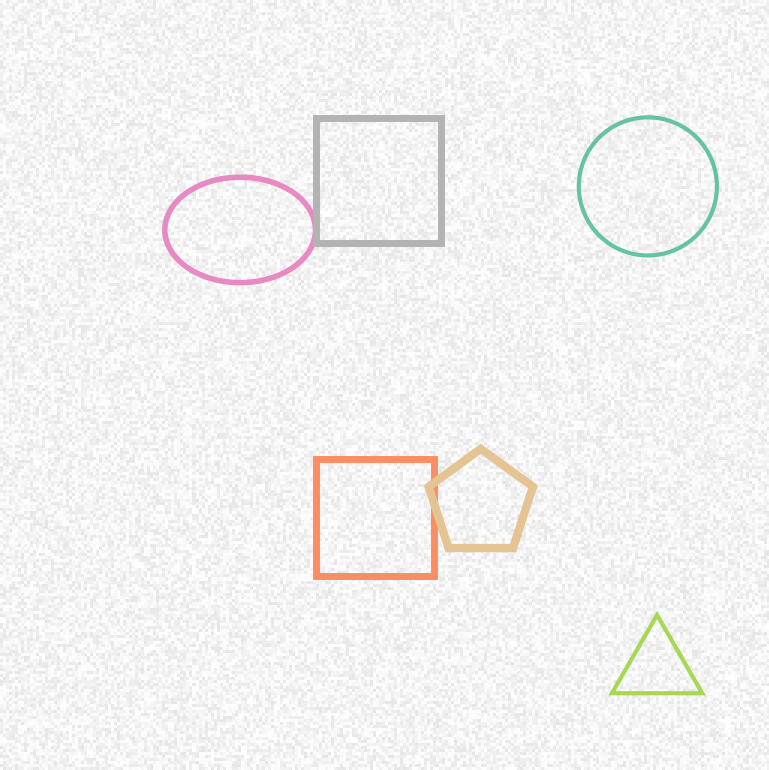[{"shape": "circle", "thickness": 1.5, "radius": 0.45, "center": [0.841, 0.758]}, {"shape": "square", "thickness": 2.5, "radius": 0.38, "center": [0.487, 0.328]}, {"shape": "oval", "thickness": 2, "radius": 0.49, "center": [0.312, 0.701]}, {"shape": "triangle", "thickness": 1.5, "radius": 0.34, "center": [0.853, 0.134]}, {"shape": "pentagon", "thickness": 3, "radius": 0.36, "center": [0.624, 0.346]}, {"shape": "square", "thickness": 2.5, "radius": 0.41, "center": [0.491, 0.765]}]